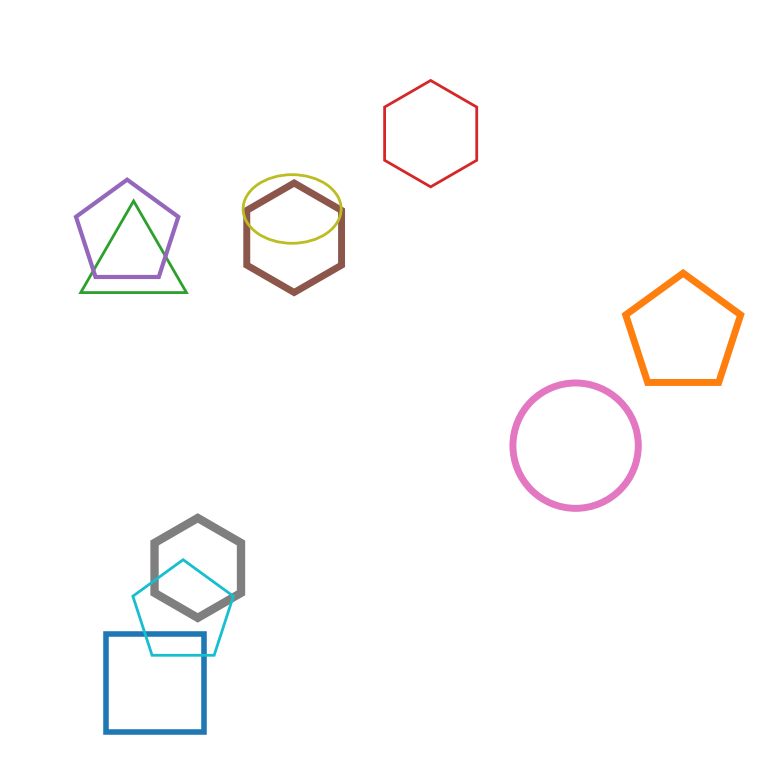[{"shape": "square", "thickness": 2, "radius": 0.32, "center": [0.201, 0.113]}, {"shape": "pentagon", "thickness": 2.5, "radius": 0.39, "center": [0.887, 0.567]}, {"shape": "triangle", "thickness": 1, "radius": 0.4, "center": [0.173, 0.66]}, {"shape": "hexagon", "thickness": 1, "radius": 0.35, "center": [0.559, 0.826]}, {"shape": "pentagon", "thickness": 1.5, "radius": 0.35, "center": [0.165, 0.697]}, {"shape": "hexagon", "thickness": 2.5, "radius": 0.36, "center": [0.382, 0.691]}, {"shape": "circle", "thickness": 2.5, "radius": 0.41, "center": [0.748, 0.421]}, {"shape": "hexagon", "thickness": 3, "radius": 0.32, "center": [0.257, 0.262]}, {"shape": "oval", "thickness": 1, "radius": 0.32, "center": [0.379, 0.729]}, {"shape": "pentagon", "thickness": 1, "radius": 0.34, "center": [0.238, 0.204]}]